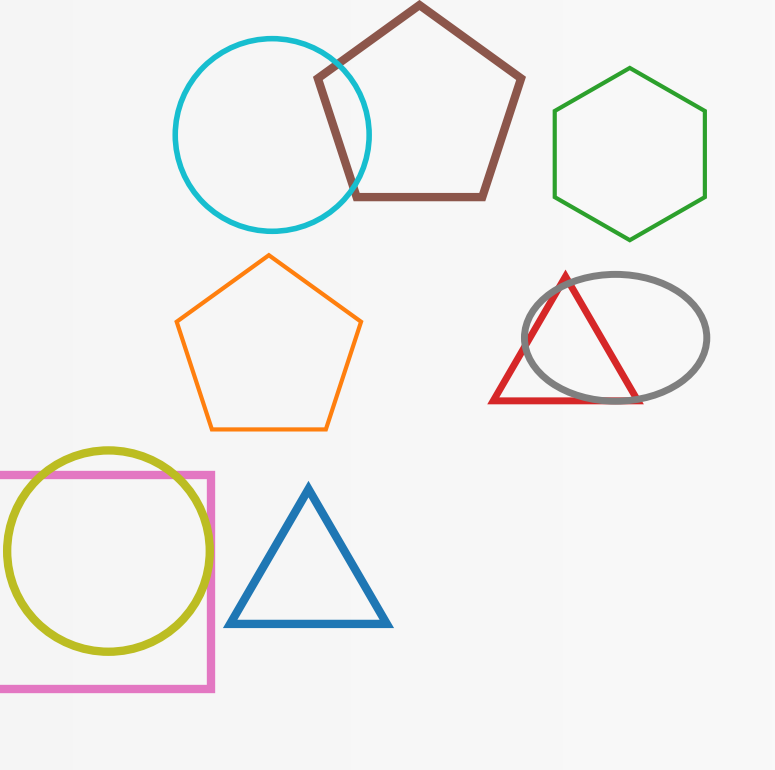[{"shape": "triangle", "thickness": 3, "radius": 0.58, "center": [0.398, 0.248]}, {"shape": "pentagon", "thickness": 1.5, "radius": 0.63, "center": [0.347, 0.543]}, {"shape": "hexagon", "thickness": 1.5, "radius": 0.56, "center": [0.813, 0.8]}, {"shape": "triangle", "thickness": 2.5, "radius": 0.54, "center": [0.73, 0.533]}, {"shape": "pentagon", "thickness": 3, "radius": 0.69, "center": [0.541, 0.856]}, {"shape": "square", "thickness": 3, "radius": 0.7, "center": [0.133, 0.244]}, {"shape": "oval", "thickness": 2.5, "radius": 0.59, "center": [0.794, 0.561]}, {"shape": "circle", "thickness": 3, "radius": 0.65, "center": [0.14, 0.284]}, {"shape": "circle", "thickness": 2, "radius": 0.63, "center": [0.351, 0.825]}]